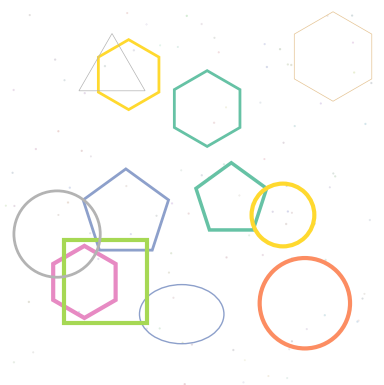[{"shape": "hexagon", "thickness": 2, "radius": 0.49, "center": [0.538, 0.718]}, {"shape": "pentagon", "thickness": 2.5, "radius": 0.48, "center": [0.601, 0.481]}, {"shape": "circle", "thickness": 3, "radius": 0.59, "center": [0.792, 0.212]}, {"shape": "pentagon", "thickness": 2, "radius": 0.58, "center": [0.327, 0.445]}, {"shape": "oval", "thickness": 1, "radius": 0.55, "center": [0.472, 0.184]}, {"shape": "hexagon", "thickness": 3, "radius": 0.47, "center": [0.219, 0.268]}, {"shape": "square", "thickness": 3, "radius": 0.54, "center": [0.275, 0.269]}, {"shape": "hexagon", "thickness": 2, "radius": 0.45, "center": [0.334, 0.806]}, {"shape": "circle", "thickness": 3, "radius": 0.41, "center": [0.735, 0.442]}, {"shape": "hexagon", "thickness": 0.5, "radius": 0.58, "center": [0.865, 0.853]}, {"shape": "triangle", "thickness": 0.5, "radius": 0.5, "center": [0.291, 0.814]}, {"shape": "circle", "thickness": 2, "radius": 0.56, "center": [0.148, 0.392]}]